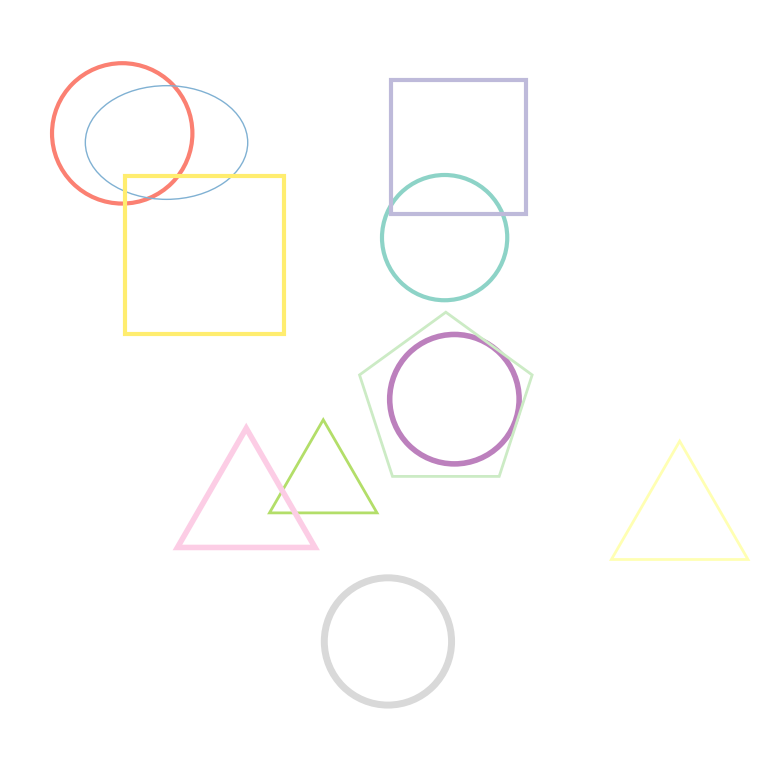[{"shape": "circle", "thickness": 1.5, "radius": 0.41, "center": [0.577, 0.691]}, {"shape": "triangle", "thickness": 1, "radius": 0.51, "center": [0.883, 0.325]}, {"shape": "square", "thickness": 1.5, "radius": 0.44, "center": [0.596, 0.809]}, {"shape": "circle", "thickness": 1.5, "radius": 0.46, "center": [0.159, 0.827]}, {"shape": "oval", "thickness": 0.5, "radius": 0.53, "center": [0.216, 0.815]}, {"shape": "triangle", "thickness": 1, "radius": 0.4, "center": [0.42, 0.374]}, {"shape": "triangle", "thickness": 2, "radius": 0.52, "center": [0.32, 0.341]}, {"shape": "circle", "thickness": 2.5, "radius": 0.41, "center": [0.504, 0.167]}, {"shape": "circle", "thickness": 2, "radius": 0.42, "center": [0.59, 0.482]}, {"shape": "pentagon", "thickness": 1, "radius": 0.59, "center": [0.579, 0.477]}, {"shape": "square", "thickness": 1.5, "radius": 0.51, "center": [0.266, 0.669]}]